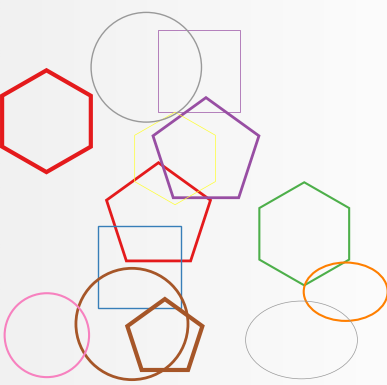[{"shape": "pentagon", "thickness": 2, "radius": 0.71, "center": [0.409, 0.436]}, {"shape": "hexagon", "thickness": 3, "radius": 0.66, "center": [0.12, 0.685]}, {"shape": "square", "thickness": 1, "radius": 0.54, "center": [0.36, 0.307]}, {"shape": "hexagon", "thickness": 1.5, "radius": 0.67, "center": [0.785, 0.393]}, {"shape": "pentagon", "thickness": 2, "radius": 0.72, "center": [0.532, 0.603]}, {"shape": "square", "thickness": 0.5, "radius": 0.53, "center": [0.513, 0.816]}, {"shape": "oval", "thickness": 1.5, "radius": 0.54, "center": [0.892, 0.242]}, {"shape": "hexagon", "thickness": 0.5, "radius": 0.6, "center": [0.452, 0.588]}, {"shape": "pentagon", "thickness": 3, "radius": 0.51, "center": [0.425, 0.121]}, {"shape": "circle", "thickness": 2, "radius": 0.72, "center": [0.341, 0.158]}, {"shape": "circle", "thickness": 1.5, "radius": 0.54, "center": [0.121, 0.129]}, {"shape": "circle", "thickness": 1, "radius": 0.71, "center": [0.378, 0.825]}, {"shape": "oval", "thickness": 0.5, "radius": 0.72, "center": [0.778, 0.117]}]